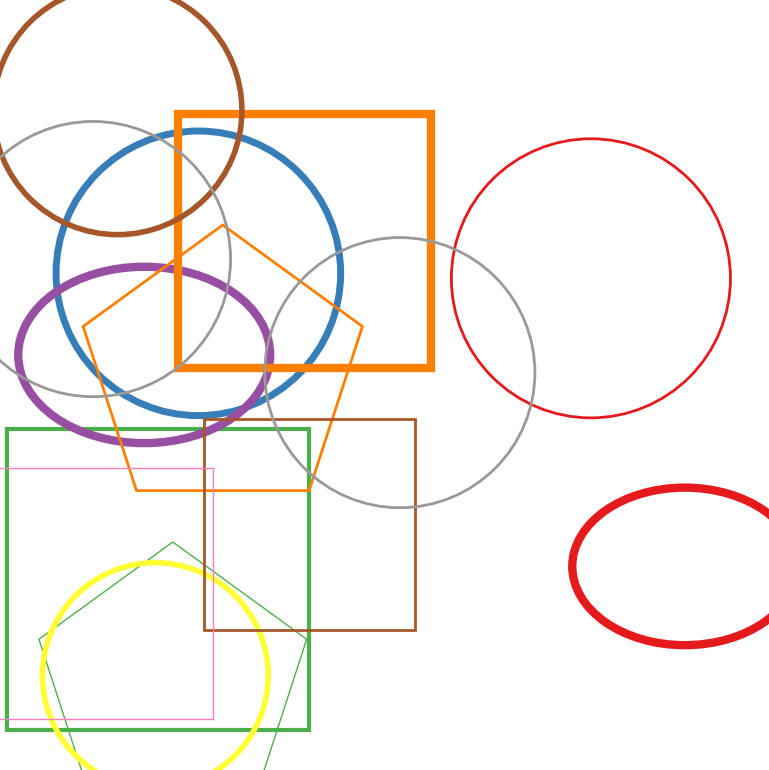[{"shape": "circle", "thickness": 1, "radius": 0.91, "center": [0.767, 0.639]}, {"shape": "oval", "thickness": 3, "radius": 0.73, "center": [0.889, 0.264]}, {"shape": "circle", "thickness": 2.5, "radius": 0.92, "center": [0.258, 0.645]}, {"shape": "square", "thickness": 1.5, "radius": 0.98, "center": [0.205, 0.247]}, {"shape": "pentagon", "thickness": 0.5, "radius": 0.91, "center": [0.224, 0.113]}, {"shape": "oval", "thickness": 3, "radius": 0.82, "center": [0.187, 0.539]}, {"shape": "square", "thickness": 3, "radius": 0.82, "center": [0.396, 0.687]}, {"shape": "pentagon", "thickness": 1, "radius": 0.95, "center": [0.289, 0.517]}, {"shape": "circle", "thickness": 2, "radius": 0.73, "center": [0.202, 0.123]}, {"shape": "square", "thickness": 1, "radius": 0.69, "center": [0.402, 0.319]}, {"shape": "circle", "thickness": 2, "radius": 0.81, "center": [0.153, 0.857]}, {"shape": "square", "thickness": 0.5, "radius": 0.81, "center": [0.114, 0.23]}, {"shape": "circle", "thickness": 1, "radius": 0.88, "center": [0.519, 0.516]}, {"shape": "circle", "thickness": 1, "radius": 0.89, "center": [0.121, 0.664]}]